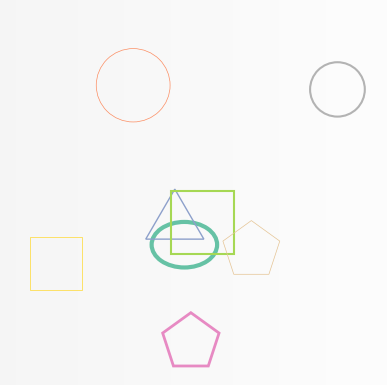[{"shape": "oval", "thickness": 3, "radius": 0.42, "center": [0.476, 0.364]}, {"shape": "circle", "thickness": 0.5, "radius": 0.48, "center": [0.344, 0.779]}, {"shape": "triangle", "thickness": 1, "radius": 0.43, "center": [0.451, 0.422]}, {"shape": "pentagon", "thickness": 2, "radius": 0.38, "center": [0.493, 0.111]}, {"shape": "square", "thickness": 1.5, "radius": 0.41, "center": [0.522, 0.422]}, {"shape": "square", "thickness": 0.5, "radius": 0.34, "center": [0.144, 0.316]}, {"shape": "pentagon", "thickness": 0.5, "radius": 0.39, "center": [0.649, 0.35]}, {"shape": "circle", "thickness": 1.5, "radius": 0.35, "center": [0.871, 0.768]}]